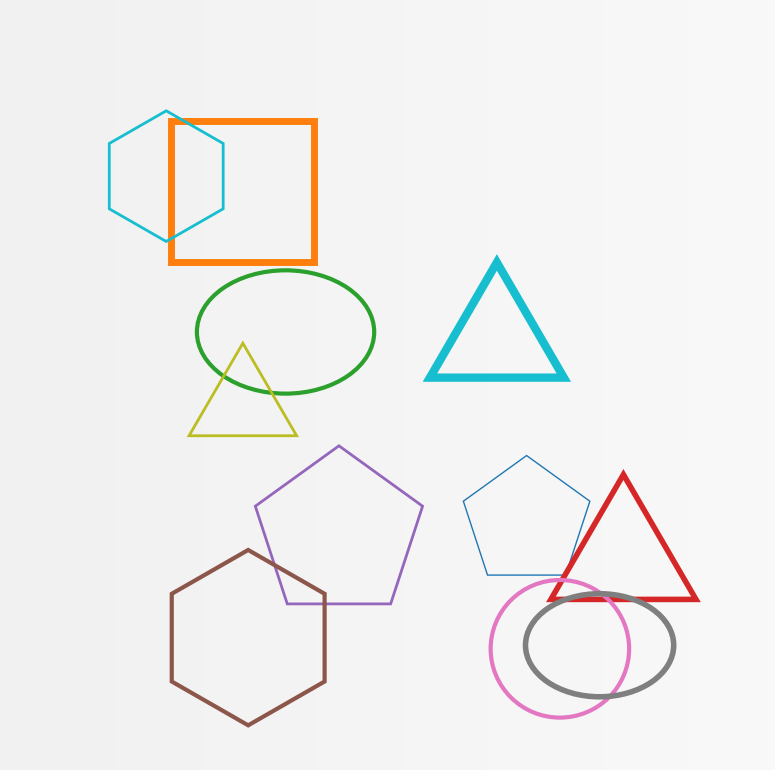[{"shape": "pentagon", "thickness": 0.5, "radius": 0.43, "center": [0.679, 0.323]}, {"shape": "square", "thickness": 2.5, "radius": 0.46, "center": [0.313, 0.751]}, {"shape": "oval", "thickness": 1.5, "radius": 0.57, "center": [0.368, 0.569]}, {"shape": "triangle", "thickness": 2, "radius": 0.54, "center": [0.804, 0.276]}, {"shape": "pentagon", "thickness": 1, "radius": 0.57, "center": [0.437, 0.308]}, {"shape": "hexagon", "thickness": 1.5, "radius": 0.57, "center": [0.32, 0.172]}, {"shape": "circle", "thickness": 1.5, "radius": 0.45, "center": [0.722, 0.157]}, {"shape": "oval", "thickness": 2, "radius": 0.48, "center": [0.774, 0.162]}, {"shape": "triangle", "thickness": 1, "radius": 0.4, "center": [0.313, 0.474]}, {"shape": "triangle", "thickness": 3, "radius": 0.5, "center": [0.641, 0.559]}, {"shape": "hexagon", "thickness": 1, "radius": 0.42, "center": [0.214, 0.771]}]